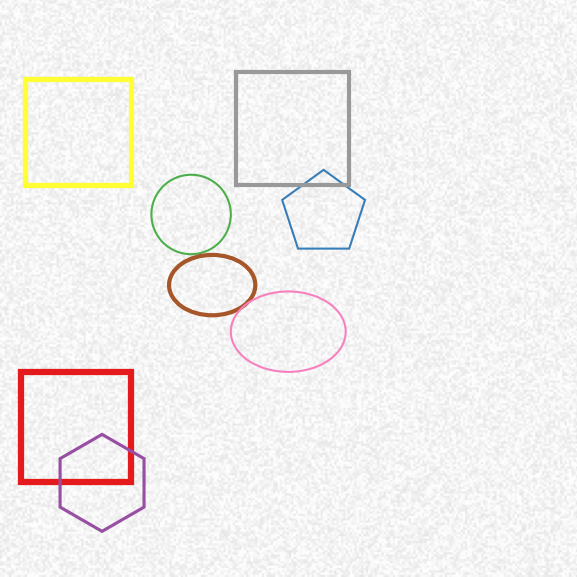[{"shape": "square", "thickness": 3, "radius": 0.48, "center": [0.132, 0.26]}, {"shape": "pentagon", "thickness": 1, "radius": 0.38, "center": [0.56, 0.63]}, {"shape": "circle", "thickness": 1, "radius": 0.34, "center": [0.331, 0.628]}, {"shape": "hexagon", "thickness": 1.5, "radius": 0.42, "center": [0.177, 0.163]}, {"shape": "square", "thickness": 2.5, "radius": 0.46, "center": [0.136, 0.77]}, {"shape": "oval", "thickness": 2, "radius": 0.37, "center": [0.367, 0.505]}, {"shape": "oval", "thickness": 1, "radius": 0.5, "center": [0.499, 0.425]}, {"shape": "square", "thickness": 2, "radius": 0.49, "center": [0.507, 0.777]}]